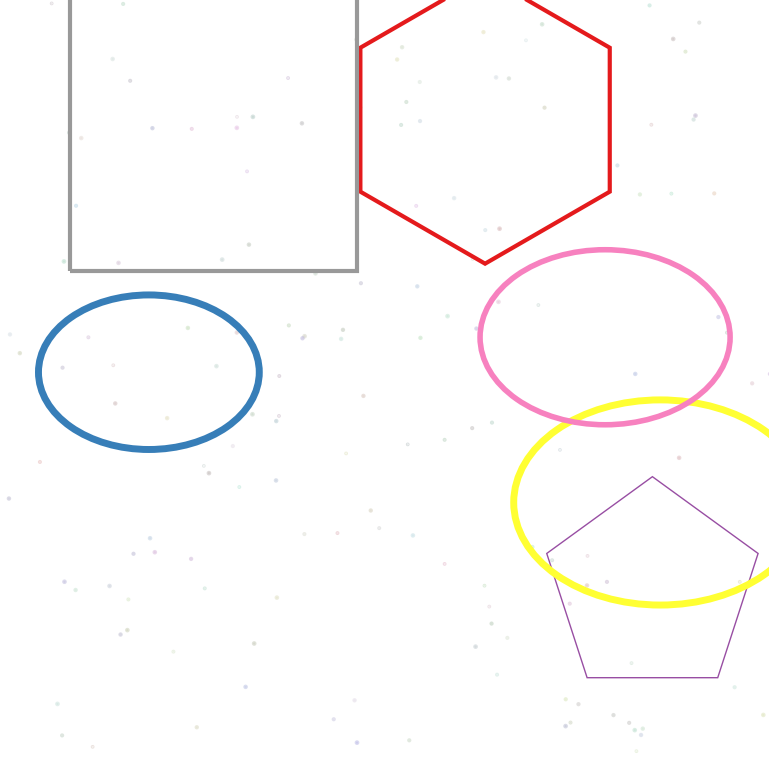[{"shape": "hexagon", "thickness": 1.5, "radius": 0.93, "center": [0.63, 0.845]}, {"shape": "oval", "thickness": 2.5, "radius": 0.72, "center": [0.193, 0.517]}, {"shape": "pentagon", "thickness": 0.5, "radius": 0.72, "center": [0.847, 0.237]}, {"shape": "oval", "thickness": 2.5, "radius": 0.95, "center": [0.857, 0.347]}, {"shape": "oval", "thickness": 2, "radius": 0.81, "center": [0.786, 0.562]}, {"shape": "square", "thickness": 1.5, "radius": 0.93, "center": [0.277, 0.834]}]